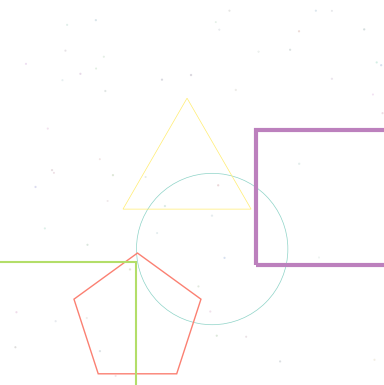[{"shape": "circle", "thickness": 0.5, "radius": 0.98, "center": [0.551, 0.353]}, {"shape": "pentagon", "thickness": 1, "radius": 0.87, "center": [0.357, 0.169]}, {"shape": "square", "thickness": 1.5, "radius": 0.95, "center": [0.164, 0.13]}, {"shape": "square", "thickness": 3, "radius": 0.88, "center": [0.841, 0.487]}, {"shape": "triangle", "thickness": 0.5, "radius": 0.96, "center": [0.486, 0.553]}]